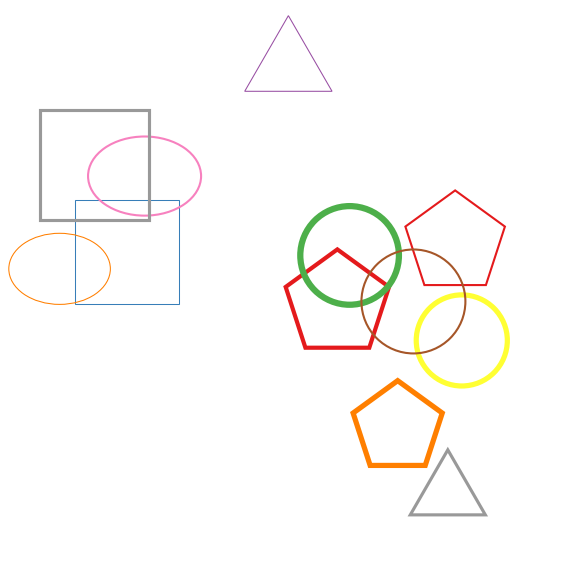[{"shape": "pentagon", "thickness": 2, "radius": 0.47, "center": [0.584, 0.473]}, {"shape": "pentagon", "thickness": 1, "radius": 0.45, "center": [0.788, 0.579]}, {"shape": "square", "thickness": 0.5, "radius": 0.45, "center": [0.22, 0.563]}, {"shape": "circle", "thickness": 3, "radius": 0.43, "center": [0.605, 0.557]}, {"shape": "triangle", "thickness": 0.5, "radius": 0.44, "center": [0.499, 0.885]}, {"shape": "oval", "thickness": 0.5, "radius": 0.44, "center": [0.103, 0.534]}, {"shape": "pentagon", "thickness": 2.5, "radius": 0.41, "center": [0.689, 0.259]}, {"shape": "circle", "thickness": 2.5, "radius": 0.39, "center": [0.8, 0.41]}, {"shape": "circle", "thickness": 1, "radius": 0.45, "center": [0.716, 0.477]}, {"shape": "oval", "thickness": 1, "radius": 0.49, "center": [0.25, 0.694]}, {"shape": "triangle", "thickness": 1.5, "radius": 0.38, "center": [0.775, 0.145]}, {"shape": "square", "thickness": 1.5, "radius": 0.48, "center": [0.164, 0.714]}]